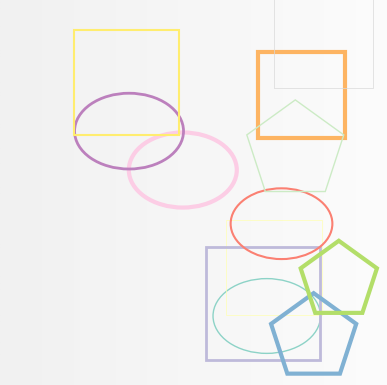[{"shape": "oval", "thickness": 1, "radius": 0.69, "center": [0.688, 0.179]}, {"shape": "square", "thickness": 0.5, "radius": 0.62, "center": [0.707, 0.306]}, {"shape": "square", "thickness": 2, "radius": 0.73, "center": [0.679, 0.211]}, {"shape": "oval", "thickness": 1.5, "radius": 0.66, "center": [0.726, 0.419]}, {"shape": "pentagon", "thickness": 3, "radius": 0.58, "center": [0.809, 0.123]}, {"shape": "square", "thickness": 3, "radius": 0.56, "center": [0.778, 0.754]}, {"shape": "pentagon", "thickness": 3, "radius": 0.52, "center": [0.874, 0.271]}, {"shape": "oval", "thickness": 3, "radius": 0.7, "center": [0.472, 0.558]}, {"shape": "square", "thickness": 0.5, "radius": 0.64, "center": [0.836, 0.9]}, {"shape": "oval", "thickness": 2, "radius": 0.7, "center": [0.333, 0.659]}, {"shape": "pentagon", "thickness": 1, "radius": 0.66, "center": [0.762, 0.609]}, {"shape": "square", "thickness": 1.5, "radius": 0.68, "center": [0.327, 0.786]}]